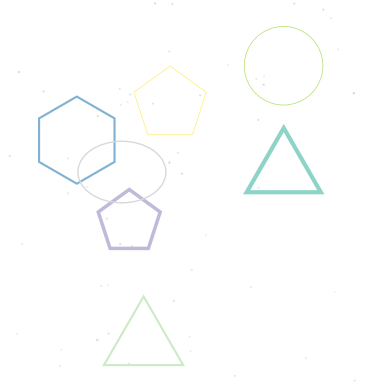[{"shape": "triangle", "thickness": 3, "radius": 0.56, "center": [0.737, 0.556]}, {"shape": "pentagon", "thickness": 2.5, "radius": 0.42, "center": [0.336, 0.423]}, {"shape": "hexagon", "thickness": 1.5, "radius": 0.57, "center": [0.2, 0.636]}, {"shape": "circle", "thickness": 0.5, "radius": 0.51, "center": [0.737, 0.829]}, {"shape": "oval", "thickness": 1, "radius": 0.57, "center": [0.317, 0.553]}, {"shape": "triangle", "thickness": 1.5, "radius": 0.59, "center": [0.373, 0.111]}, {"shape": "pentagon", "thickness": 0.5, "radius": 0.49, "center": [0.442, 0.73]}]